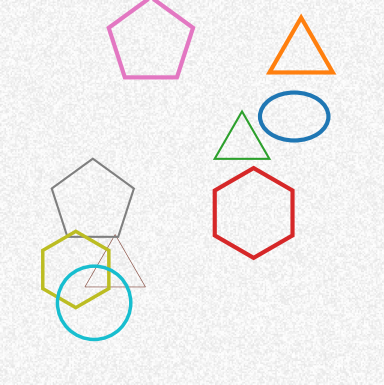[{"shape": "oval", "thickness": 3, "radius": 0.44, "center": [0.764, 0.697]}, {"shape": "triangle", "thickness": 3, "radius": 0.47, "center": [0.782, 0.859]}, {"shape": "triangle", "thickness": 1.5, "radius": 0.41, "center": [0.629, 0.628]}, {"shape": "hexagon", "thickness": 3, "radius": 0.58, "center": [0.659, 0.447]}, {"shape": "triangle", "thickness": 0.5, "radius": 0.45, "center": [0.299, 0.3]}, {"shape": "pentagon", "thickness": 3, "radius": 0.58, "center": [0.392, 0.892]}, {"shape": "pentagon", "thickness": 1.5, "radius": 0.56, "center": [0.241, 0.476]}, {"shape": "hexagon", "thickness": 2.5, "radius": 0.5, "center": [0.197, 0.3]}, {"shape": "circle", "thickness": 2.5, "radius": 0.48, "center": [0.244, 0.213]}]